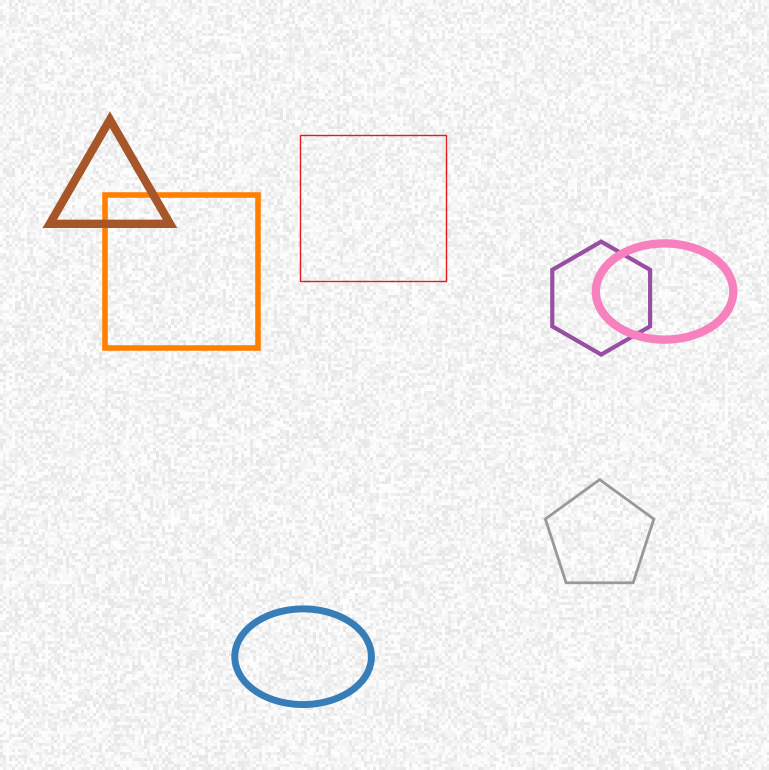[{"shape": "square", "thickness": 0.5, "radius": 0.47, "center": [0.485, 0.73]}, {"shape": "oval", "thickness": 2.5, "radius": 0.44, "center": [0.394, 0.147]}, {"shape": "hexagon", "thickness": 1.5, "radius": 0.37, "center": [0.781, 0.613]}, {"shape": "square", "thickness": 2, "radius": 0.5, "center": [0.236, 0.647]}, {"shape": "triangle", "thickness": 3, "radius": 0.45, "center": [0.143, 0.754]}, {"shape": "oval", "thickness": 3, "radius": 0.45, "center": [0.863, 0.621]}, {"shape": "pentagon", "thickness": 1, "radius": 0.37, "center": [0.779, 0.303]}]